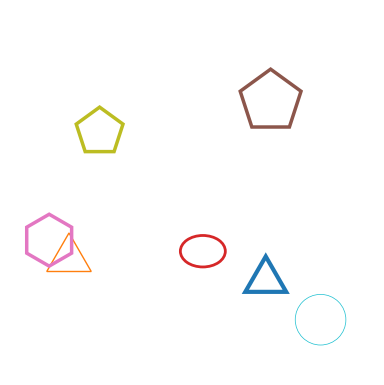[{"shape": "triangle", "thickness": 3, "radius": 0.31, "center": [0.69, 0.273]}, {"shape": "triangle", "thickness": 1, "radius": 0.33, "center": [0.179, 0.328]}, {"shape": "oval", "thickness": 2, "radius": 0.29, "center": [0.527, 0.347]}, {"shape": "pentagon", "thickness": 2.5, "radius": 0.42, "center": [0.703, 0.737]}, {"shape": "hexagon", "thickness": 2.5, "radius": 0.34, "center": [0.128, 0.376]}, {"shape": "pentagon", "thickness": 2.5, "radius": 0.32, "center": [0.259, 0.658]}, {"shape": "circle", "thickness": 0.5, "radius": 0.33, "center": [0.833, 0.17]}]